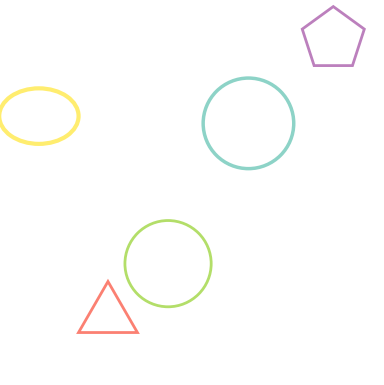[{"shape": "circle", "thickness": 2.5, "radius": 0.59, "center": [0.645, 0.68]}, {"shape": "triangle", "thickness": 2, "radius": 0.44, "center": [0.28, 0.18]}, {"shape": "circle", "thickness": 2, "radius": 0.56, "center": [0.437, 0.315]}, {"shape": "pentagon", "thickness": 2, "radius": 0.42, "center": [0.866, 0.898]}, {"shape": "oval", "thickness": 3, "radius": 0.52, "center": [0.101, 0.698]}]